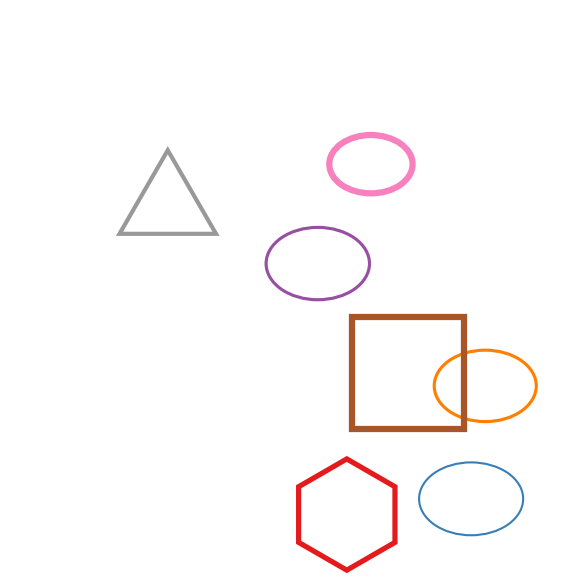[{"shape": "hexagon", "thickness": 2.5, "radius": 0.48, "center": [0.601, 0.108]}, {"shape": "oval", "thickness": 1, "radius": 0.45, "center": [0.816, 0.135]}, {"shape": "oval", "thickness": 1.5, "radius": 0.45, "center": [0.55, 0.543]}, {"shape": "oval", "thickness": 1.5, "radius": 0.44, "center": [0.84, 0.331]}, {"shape": "square", "thickness": 3, "radius": 0.48, "center": [0.706, 0.353]}, {"shape": "oval", "thickness": 3, "radius": 0.36, "center": [0.642, 0.715]}, {"shape": "triangle", "thickness": 2, "radius": 0.48, "center": [0.29, 0.643]}]